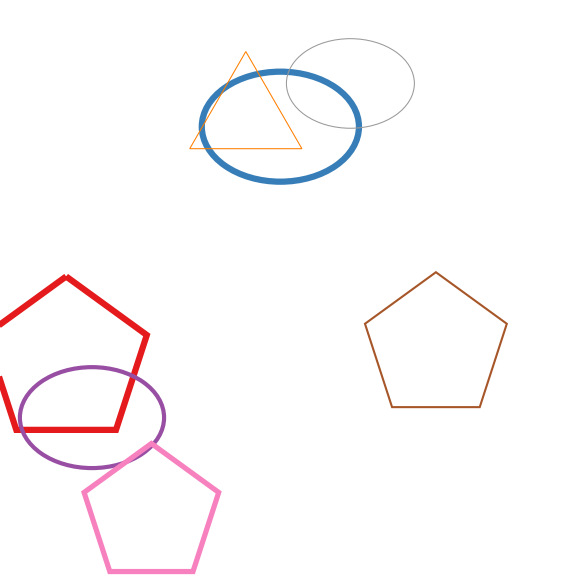[{"shape": "pentagon", "thickness": 3, "radius": 0.73, "center": [0.115, 0.374]}, {"shape": "oval", "thickness": 3, "radius": 0.68, "center": [0.485, 0.78]}, {"shape": "oval", "thickness": 2, "radius": 0.62, "center": [0.159, 0.276]}, {"shape": "triangle", "thickness": 0.5, "radius": 0.56, "center": [0.426, 0.798]}, {"shape": "pentagon", "thickness": 1, "radius": 0.65, "center": [0.755, 0.399]}, {"shape": "pentagon", "thickness": 2.5, "radius": 0.61, "center": [0.262, 0.109]}, {"shape": "oval", "thickness": 0.5, "radius": 0.55, "center": [0.607, 0.855]}]